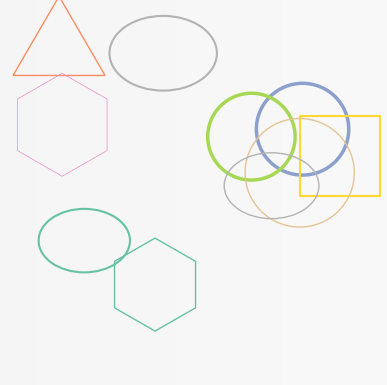[{"shape": "oval", "thickness": 1.5, "radius": 0.59, "center": [0.217, 0.375]}, {"shape": "hexagon", "thickness": 1, "radius": 0.6, "center": [0.4, 0.261]}, {"shape": "triangle", "thickness": 1, "radius": 0.69, "center": [0.152, 0.873]}, {"shape": "circle", "thickness": 2.5, "radius": 0.6, "center": [0.781, 0.664]}, {"shape": "hexagon", "thickness": 0.5, "radius": 0.67, "center": [0.161, 0.676]}, {"shape": "circle", "thickness": 2.5, "radius": 0.56, "center": [0.649, 0.645]}, {"shape": "square", "thickness": 1.5, "radius": 0.52, "center": [0.876, 0.595]}, {"shape": "circle", "thickness": 1, "radius": 0.7, "center": [0.773, 0.551]}, {"shape": "oval", "thickness": 1.5, "radius": 0.69, "center": [0.421, 0.862]}, {"shape": "oval", "thickness": 1, "radius": 0.61, "center": [0.701, 0.518]}]